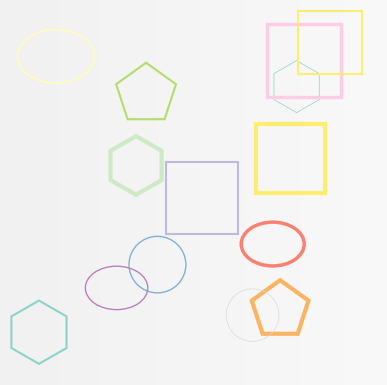[{"shape": "hexagon", "thickness": 1.5, "radius": 0.41, "center": [0.101, 0.137]}, {"shape": "hexagon", "thickness": 0.5, "radius": 0.34, "center": [0.765, 0.775]}, {"shape": "oval", "thickness": 1, "radius": 0.5, "center": [0.144, 0.854]}, {"shape": "square", "thickness": 1.5, "radius": 0.47, "center": [0.521, 0.485]}, {"shape": "oval", "thickness": 2.5, "radius": 0.41, "center": [0.704, 0.366]}, {"shape": "circle", "thickness": 1, "radius": 0.37, "center": [0.406, 0.313]}, {"shape": "pentagon", "thickness": 3, "radius": 0.38, "center": [0.723, 0.195]}, {"shape": "pentagon", "thickness": 1.5, "radius": 0.41, "center": [0.377, 0.756]}, {"shape": "square", "thickness": 2.5, "radius": 0.48, "center": [0.785, 0.843]}, {"shape": "circle", "thickness": 0.5, "radius": 0.34, "center": [0.652, 0.182]}, {"shape": "oval", "thickness": 1, "radius": 0.4, "center": [0.301, 0.252]}, {"shape": "hexagon", "thickness": 3, "radius": 0.38, "center": [0.351, 0.57]}, {"shape": "square", "thickness": 3, "radius": 0.45, "center": [0.75, 0.589]}, {"shape": "square", "thickness": 1.5, "radius": 0.41, "center": [0.852, 0.889]}]